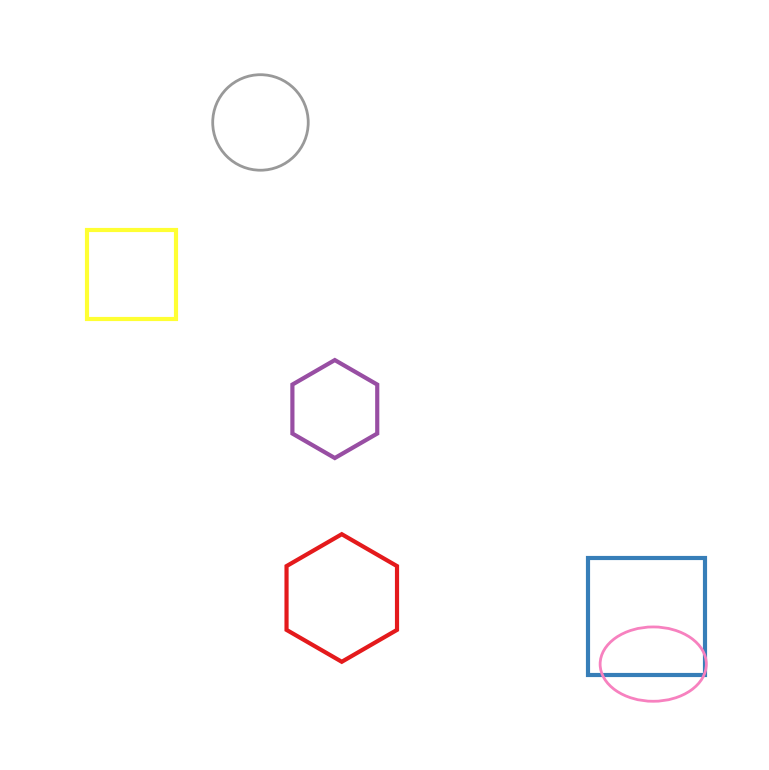[{"shape": "hexagon", "thickness": 1.5, "radius": 0.41, "center": [0.444, 0.223]}, {"shape": "square", "thickness": 1.5, "radius": 0.38, "center": [0.84, 0.199]}, {"shape": "hexagon", "thickness": 1.5, "radius": 0.32, "center": [0.435, 0.469]}, {"shape": "square", "thickness": 1.5, "radius": 0.29, "center": [0.171, 0.644]}, {"shape": "oval", "thickness": 1, "radius": 0.34, "center": [0.848, 0.138]}, {"shape": "circle", "thickness": 1, "radius": 0.31, "center": [0.338, 0.841]}]